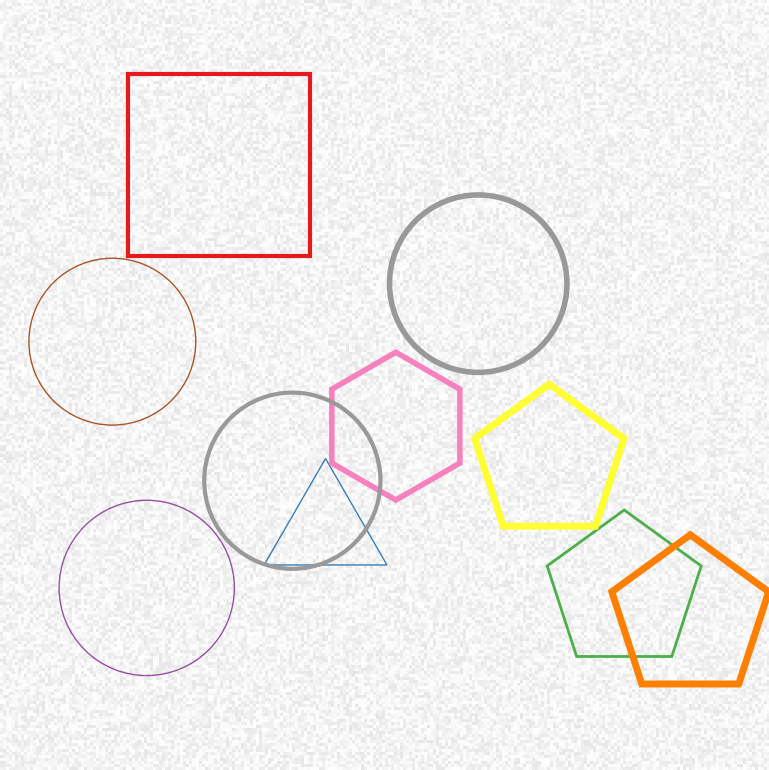[{"shape": "square", "thickness": 1.5, "radius": 0.59, "center": [0.285, 0.785]}, {"shape": "triangle", "thickness": 0.5, "radius": 0.46, "center": [0.423, 0.312]}, {"shape": "pentagon", "thickness": 1, "radius": 0.53, "center": [0.811, 0.233]}, {"shape": "circle", "thickness": 0.5, "radius": 0.57, "center": [0.191, 0.236]}, {"shape": "pentagon", "thickness": 2.5, "radius": 0.54, "center": [0.896, 0.198]}, {"shape": "pentagon", "thickness": 2.5, "radius": 0.51, "center": [0.713, 0.399]}, {"shape": "circle", "thickness": 0.5, "radius": 0.54, "center": [0.146, 0.556]}, {"shape": "hexagon", "thickness": 2, "radius": 0.48, "center": [0.514, 0.447]}, {"shape": "circle", "thickness": 2, "radius": 0.58, "center": [0.621, 0.632]}, {"shape": "circle", "thickness": 1.5, "radius": 0.57, "center": [0.38, 0.376]}]